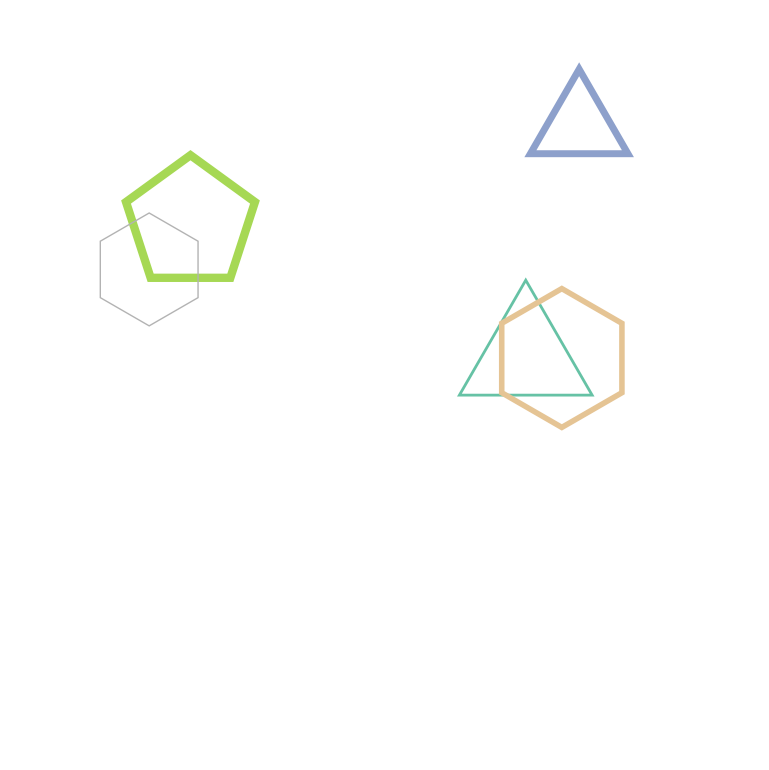[{"shape": "triangle", "thickness": 1, "radius": 0.5, "center": [0.683, 0.537]}, {"shape": "triangle", "thickness": 2.5, "radius": 0.37, "center": [0.752, 0.837]}, {"shape": "pentagon", "thickness": 3, "radius": 0.44, "center": [0.247, 0.71]}, {"shape": "hexagon", "thickness": 2, "radius": 0.45, "center": [0.73, 0.535]}, {"shape": "hexagon", "thickness": 0.5, "radius": 0.37, "center": [0.194, 0.65]}]